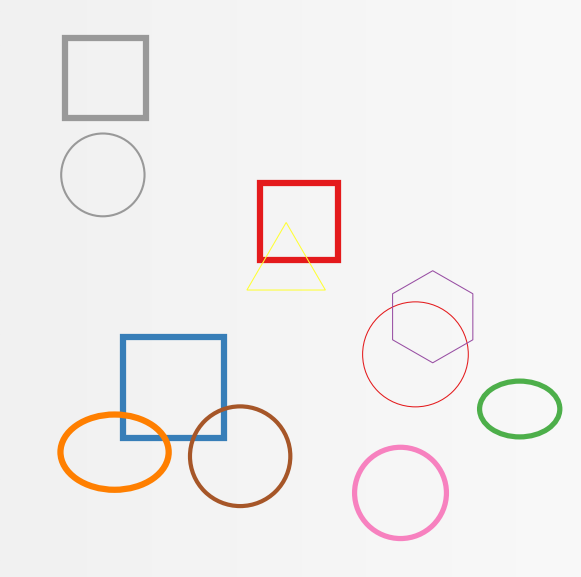[{"shape": "circle", "thickness": 0.5, "radius": 0.45, "center": [0.715, 0.386]}, {"shape": "square", "thickness": 3, "radius": 0.34, "center": [0.514, 0.616]}, {"shape": "square", "thickness": 3, "radius": 0.44, "center": [0.299, 0.328]}, {"shape": "oval", "thickness": 2.5, "radius": 0.35, "center": [0.894, 0.291]}, {"shape": "hexagon", "thickness": 0.5, "radius": 0.4, "center": [0.744, 0.451]}, {"shape": "oval", "thickness": 3, "radius": 0.47, "center": [0.197, 0.216]}, {"shape": "triangle", "thickness": 0.5, "radius": 0.39, "center": [0.492, 0.536]}, {"shape": "circle", "thickness": 2, "radius": 0.43, "center": [0.413, 0.209]}, {"shape": "circle", "thickness": 2.5, "radius": 0.4, "center": [0.689, 0.146]}, {"shape": "circle", "thickness": 1, "radius": 0.36, "center": [0.177, 0.696]}, {"shape": "square", "thickness": 3, "radius": 0.35, "center": [0.181, 0.864]}]